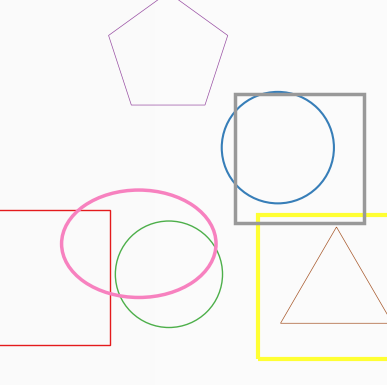[{"shape": "square", "thickness": 1, "radius": 0.88, "center": [0.109, 0.279]}, {"shape": "circle", "thickness": 1.5, "radius": 0.72, "center": [0.717, 0.617]}, {"shape": "circle", "thickness": 1, "radius": 0.69, "center": [0.436, 0.288]}, {"shape": "pentagon", "thickness": 0.5, "radius": 0.81, "center": [0.434, 0.858]}, {"shape": "square", "thickness": 3, "radius": 0.93, "center": [0.853, 0.255]}, {"shape": "triangle", "thickness": 0.5, "radius": 0.83, "center": [0.868, 0.244]}, {"shape": "oval", "thickness": 2.5, "radius": 1.0, "center": [0.358, 0.367]}, {"shape": "square", "thickness": 2.5, "radius": 0.84, "center": [0.773, 0.588]}]